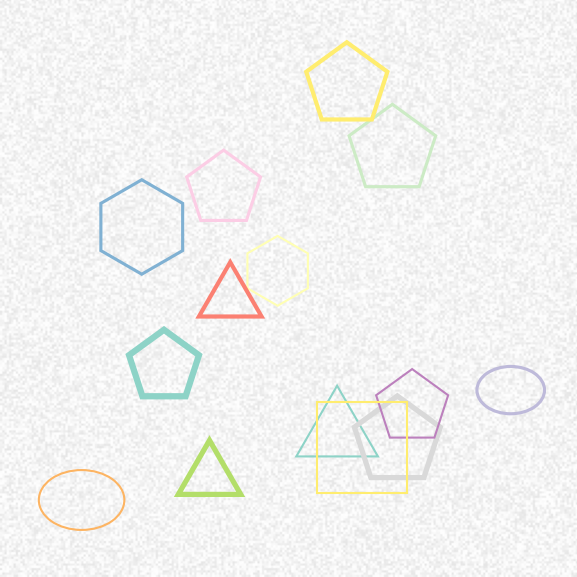[{"shape": "triangle", "thickness": 1, "radius": 0.41, "center": [0.584, 0.25]}, {"shape": "pentagon", "thickness": 3, "radius": 0.32, "center": [0.284, 0.364]}, {"shape": "hexagon", "thickness": 1, "radius": 0.3, "center": [0.481, 0.53]}, {"shape": "oval", "thickness": 1.5, "radius": 0.29, "center": [0.884, 0.324]}, {"shape": "triangle", "thickness": 2, "radius": 0.31, "center": [0.399, 0.482]}, {"shape": "hexagon", "thickness": 1.5, "radius": 0.41, "center": [0.245, 0.606]}, {"shape": "oval", "thickness": 1, "radius": 0.37, "center": [0.141, 0.133]}, {"shape": "triangle", "thickness": 2.5, "radius": 0.31, "center": [0.363, 0.174]}, {"shape": "pentagon", "thickness": 1.5, "radius": 0.34, "center": [0.387, 0.672]}, {"shape": "pentagon", "thickness": 2.5, "radius": 0.39, "center": [0.688, 0.235]}, {"shape": "pentagon", "thickness": 1, "radius": 0.33, "center": [0.714, 0.294]}, {"shape": "pentagon", "thickness": 1.5, "radius": 0.39, "center": [0.679, 0.74]}, {"shape": "square", "thickness": 1, "radius": 0.39, "center": [0.627, 0.224]}, {"shape": "pentagon", "thickness": 2, "radius": 0.37, "center": [0.601, 0.852]}]